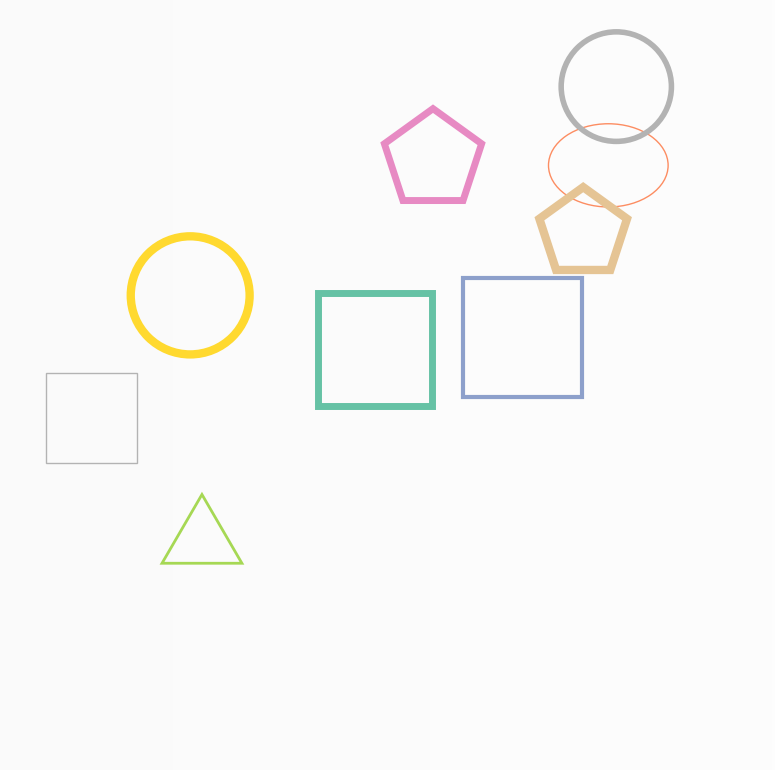[{"shape": "square", "thickness": 2.5, "radius": 0.37, "center": [0.484, 0.546]}, {"shape": "oval", "thickness": 0.5, "radius": 0.39, "center": [0.785, 0.785]}, {"shape": "square", "thickness": 1.5, "radius": 0.38, "center": [0.674, 0.561]}, {"shape": "pentagon", "thickness": 2.5, "radius": 0.33, "center": [0.559, 0.793]}, {"shape": "triangle", "thickness": 1, "radius": 0.3, "center": [0.261, 0.298]}, {"shape": "circle", "thickness": 3, "radius": 0.38, "center": [0.245, 0.616]}, {"shape": "pentagon", "thickness": 3, "radius": 0.3, "center": [0.753, 0.698]}, {"shape": "circle", "thickness": 2, "radius": 0.36, "center": [0.795, 0.888]}, {"shape": "square", "thickness": 0.5, "radius": 0.29, "center": [0.118, 0.457]}]